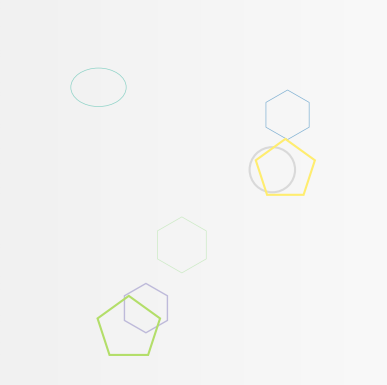[{"shape": "oval", "thickness": 0.5, "radius": 0.36, "center": [0.254, 0.773]}, {"shape": "hexagon", "thickness": 1, "radius": 0.32, "center": [0.377, 0.2]}, {"shape": "hexagon", "thickness": 0.5, "radius": 0.32, "center": [0.742, 0.702]}, {"shape": "pentagon", "thickness": 1.5, "radius": 0.42, "center": [0.332, 0.147]}, {"shape": "circle", "thickness": 1.5, "radius": 0.29, "center": [0.703, 0.559]}, {"shape": "hexagon", "thickness": 0.5, "radius": 0.36, "center": [0.469, 0.364]}, {"shape": "pentagon", "thickness": 1.5, "radius": 0.4, "center": [0.736, 0.559]}]